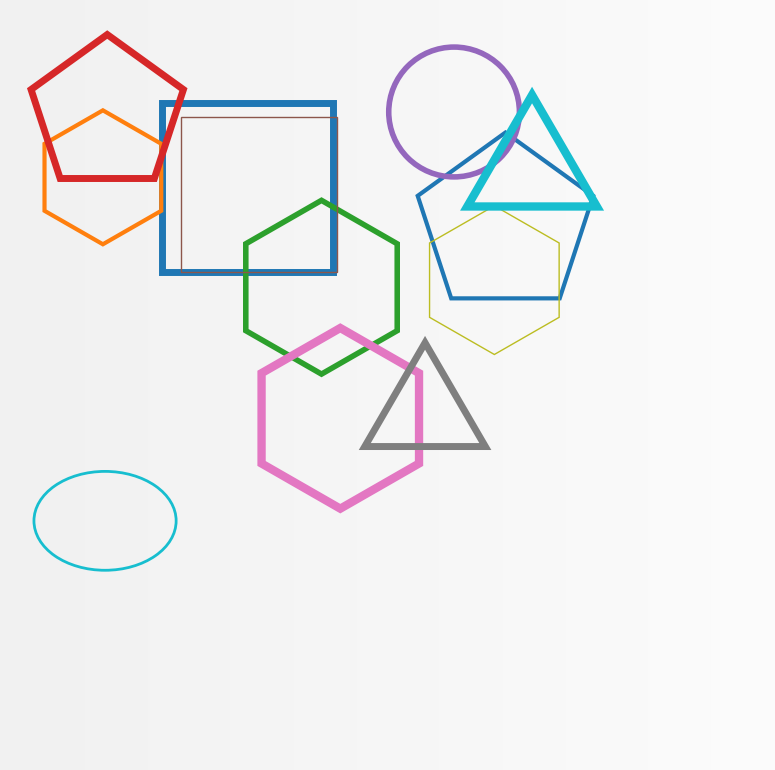[{"shape": "square", "thickness": 2.5, "radius": 0.55, "center": [0.319, 0.756]}, {"shape": "pentagon", "thickness": 1.5, "radius": 0.6, "center": [0.652, 0.709]}, {"shape": "hexagon", "thickness": 1.5, "radius": 0.43, "center": [0.133, 0.77]}, {"shape": "hexagon", "thickness": 2, "radius": 0.56, "center": [0.415, 0.627]}, {"shape": "pentagon", "thickness": 2.5, "radius": 0.52, "center": [0.138, 0.852]}, {"shape": "circle", "thickness": 2, "radius": 0.42, "center": [0.586, 0.855]}, {"shape": "square", "thickness": 0.5, "radius": 0.5, "center": [0.335, 0.748]}, {"shape": "hexagon", "thickness": 3, "radius": 0.59, "center": [0.439, 0.457]}, {"shape": "triangle", "thickness": 2.5, "radius": 0.45, "center": [0.548, 0.465]}, {"shape": "hexagon", "thickness": 0.5, "radius": 0.48, "center": [0.638, 0.636]}, {"shape": "triangle", "thickness": 3, "radius": 0.48, "center": [0.687, 0.78]}, {"shape": "oval", "thickness": 1, "radius": 0.46, "center": [0.136, 0.324]}]